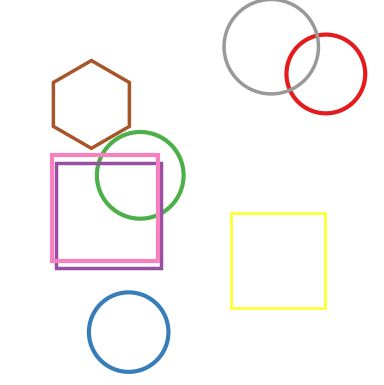[{"shape": "circle", "thickness": 3, "radius": 0.51, "center": [0.846, 0.808]}, {"shape": "circle", "thickness": 3, "radius": 0.52, "center": [0.334, 0.137]}, {"shape": "circle", "thickness": 3, "radius": 0.56, "center": [0.364, 0.545]}, {"shape": "square", "thickness": 2.5, "radius": 0.69, "center": [0.282, 0.44]}, {"shape": "square", "thickness": 2, "radius": 0.61, "center": [0.722, 0.323]}, {"shape": "hexagon", "thickness": 2.5, "radius": 0.57, "center": [0.237, 0.729]}, {"shape": "square", "thickness": 3, "radius": 0.69, "center": [0.273, 0.459]}, {"shape": "circle", "thickness": 2.5, "radius": 0.61, "center": [0.705, 0.879]}]